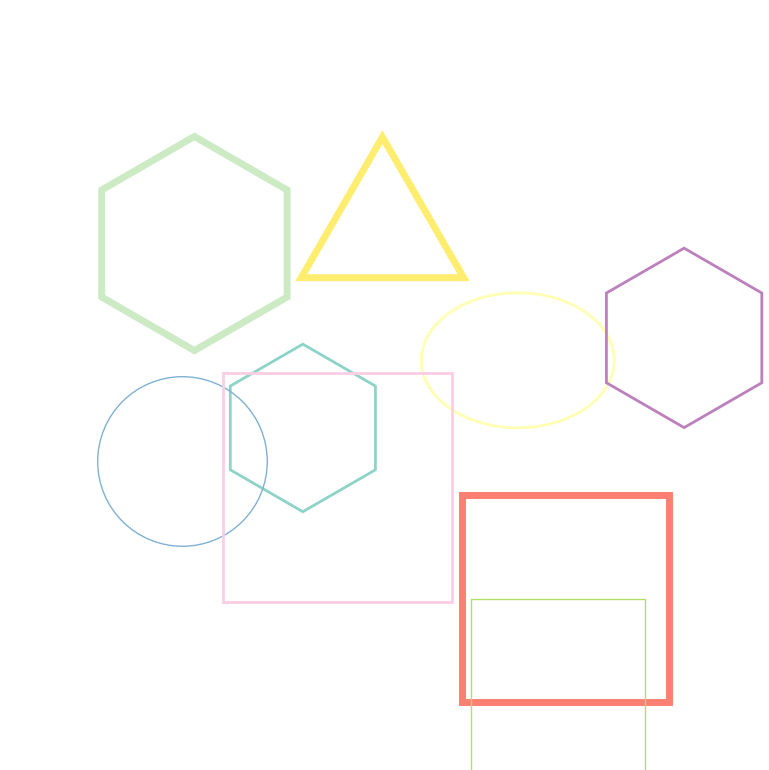[{"shape": "hexagon", "thickness": 1, "radius": 0.54, "center": [0.393, 0.444]}, {"shape": "oval", "thickness": 1, "radius": 0.63, "center": [0.673, 0.532]}, {"shape": "square", "thickness": 2.5, "radius": 0.67, "center": [0.735, 0.223]}, {"shape": "circle", "thickness": 0.5, "radius": 0.55, "center": [0.237, 0.401]}, {"shape": "square", "thickness": 0.5, "radius": 0.56, "center": [0.725, 0.109]}, {"shape": "square", "thickness": 1, "radius": 0.74, "center": [0.438, 0.366]}, {"shape": "hexagon", "thickness": 1, "radius": 0.58, "center": [0.888, 0.561]}, {"shape": "hexagon", "thickness": 2.5, "radius": 0.7, "center": [0.252, 0.684]}, {"shape": "triangle", "thickness": 2.5, "radius": 0.61, "center": [0.497, 0.7]}]